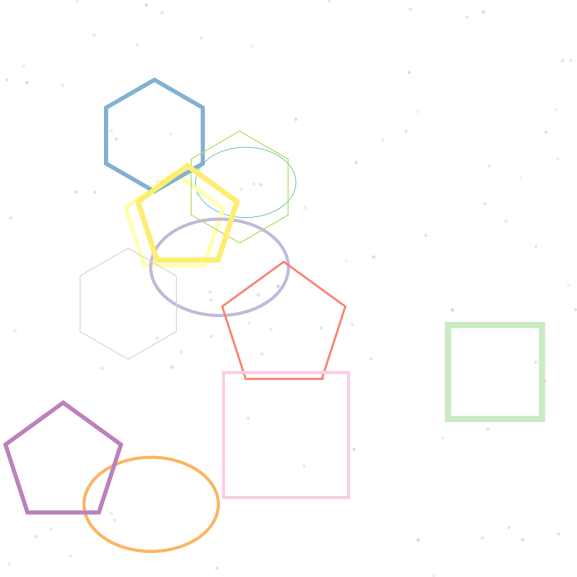[{"shape": "oval", "thickness": 0.5, "radius": 0.43, "center": [0.425, 0.683]}, {"shape": "pentagon", "thickness": 2, "radius": 0.44, "center": [0.302, 0.611]}, {"shape": "oval", "thickness": 1.5, "radius": 0.6, "center": [0.38, 0.536]}, {"shape": "pentagon", "thickness": 1, "radius": 0.56, "center": [0.491, 0.434]}, {"shape": "hexagon", "thickness": 2, "radius": 0.48, "center": [0.267, 0.764]}, {"shape": "oval", "thickness": 1.5, "radius": 0.58, "center": [0.262, 0.126]}, {"shape": "hexagon", "thickness": 0.5, "radius": 0.48, "center": [0.415, 0.675]}, {"shape": "square", "thickness": 1.5, "radius": 0.54, "center": [0.494, 0.247]}, {"shape": "hexagon", "thickness": 0.5, "radius": 0.48, "center": [0.222, 0.473]}, {"shape": "pentagon", "thickness": 2, "radius": 0.53, "center": [0.109, 0.197]}, {"shape": "square", "thickness": 3, "radius": 0.41, "center": [0.857, 0.355]}, {"shape": "pentagon", "thickness": 2.5, "radius": 0.45, "center": [0.325, 0.622]}]